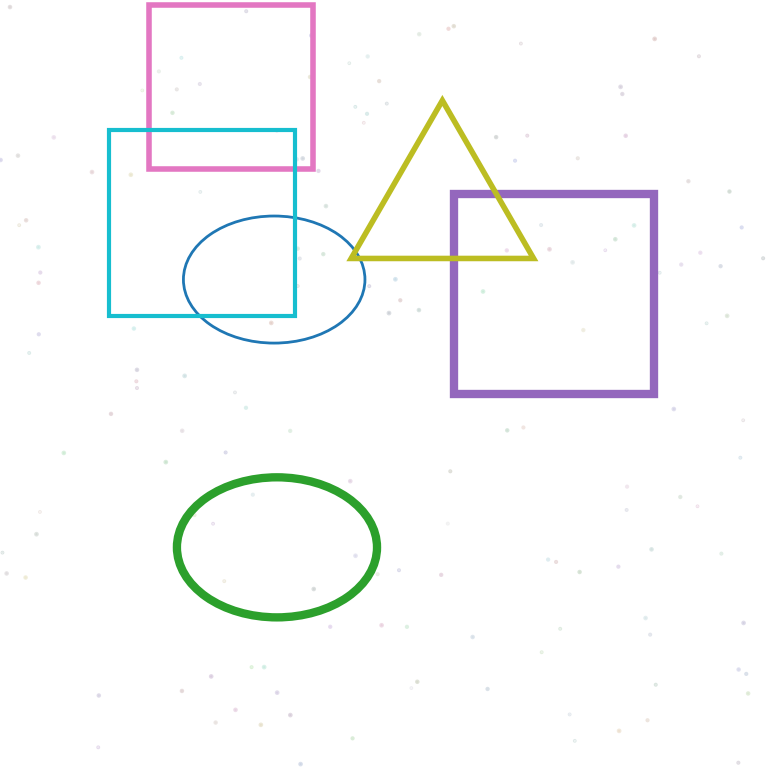[{"shape": "oval", "thickness": 1, "radius": 0.59, "center": [0.356, 0.637]}, {"shape": "oval", "thickness": 3, "radius": 0.65, "center": [0.36, 0.289]}, {"shape": "square", "thickness": 3, "radius": 0.65, "center": [0.719, 0.618]}, {"shape": "square", "thickness": 2, "radius": 0.53, "center": [0.3, 0.887]}, {"shape": "triangle", "thickness": 2, "radius": 0.68, "center": [0.575, 0.733]}, {"shape": "square", "thickness": 1.5, "radius": 0.6, "center": [0.262, 0.71]}]